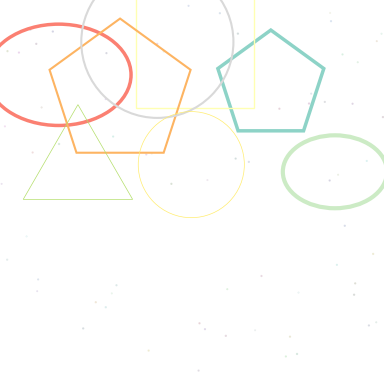[{"shape": "pentagon", "thickness": 2.5, "radius": 0.72, "center": [0.703, 0.777]}, {"shape": "square", "thickness": 1, "radius": 0.77, "center": [0.506, 0.872]}, {"shape": "oval", "thickness": 2.5, "radius": 0.94, "center": [0.152, 0.806]}, {"shape": "pentagon", "thickness": 1.5, "radius": 0.96, "center": [0.312, 0.759]}, {"shape": "triangle", "thickness": 0.5, "radius": 0.82, "center": [0.202, 0.564]}, {"shape": "circle", "thickness": 1.5, "radius": 0.99, "center": [0.409, 0.891]}, {"shape": "oval", "thickness": 3, "radius": 0.68, "center": [0.87, 0.554]}, {"shape": "circle", "thickness": 0.5, "radius": 0.69, "center": [0.497, 0.572]}]